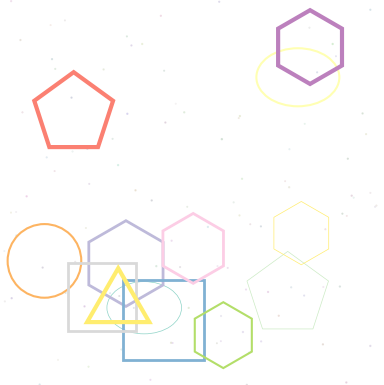[{"shape": "oval", "thickness": 0.5, "radius": 0.48, "center": [0.375, 0.201]}, {"shape": "oval", "thickness": 1.5, "radius": 0.54, "center": [0.774, 0.799]}, {"shape": "hexagon", "thickness": 2, "radius": 0.56, "center": [0.327, 0.315]}, {"shape": "pentagon", "thickness": 3, "radius": 0.54, "center": [0.191, 0.705]}, {"shape": "square", "thickness": 2, "radius": 0.52, "center": [0.425, 0.169]}, {"shape": "circle", "thickness": 1.5, "radius": 0.48, "center": [0.115, 0.322]}, {"shape": "hexagon", "thickness": 1.5, "radius": 0.43, "center": [0.58, 0.129]}, {"shape": "hexagon", "thickness": 2, "radius": 0.45, "center": [0.502, 0.355]}, {"shape": "square", "thickness": 2, "radius": 0.44, "center": [0.266, 0.228]}, {"shape": "hexagon", "thickness": 3, "radius": 0.48, "center": [0.805, 0.878]}, {"shape": "pentagon", "thickness": 0.5, "radius": 0.56, "center": [0.747, 0.236]}, {"shape": "hexagon", "thickness": 0.5, "radius": 0.41, "center": [0.783, 0.394]}, {"shape": "triangle", "thickness": 3, "radius": 0.47, "center": [0.307, 0.21]}]